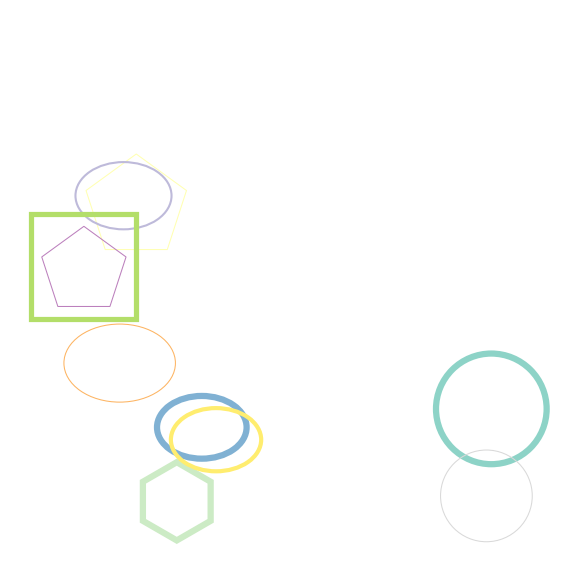[{"shape": "circle", "thickness": 3, "radius": 0.48, "center": [0.851, 0.291]}, {"shape": "pentagon", "thickness": 0.5, "radius": 0.46, "center": [0.236, 0.641]}, {"shape": "oval", "thickness": 1, "radius": 0.42, "center": [0.214, 0.66]}, {"shape": "oval", "thickness": 3, "radius": 0.39, "center": [0.349, 0.259]}, {"shape": "oval", "thickness": 0.5, "radius": 0.48, "center": [0.207, 0.37]}, {"shape": "square", "thickness": 2.5, "radius": 0.46, "center": [0.145, 0.538]}, {"shape": "circle", "thickness": 0.5, "radius": 0.4, "center": [0.842, 0.14]}, {"shape": "pentagon", "thickness": 0.5, "radius": 0.38, "center": [0.145, 0.531]}, {"shape": "hexagon", "thickness": 3, "radius": 0.34, "center": [0.306, 0.131]}, {"shape": "oval", "thickness": 2, "radius": 0.39, "center": [0.374, 0.238]}]